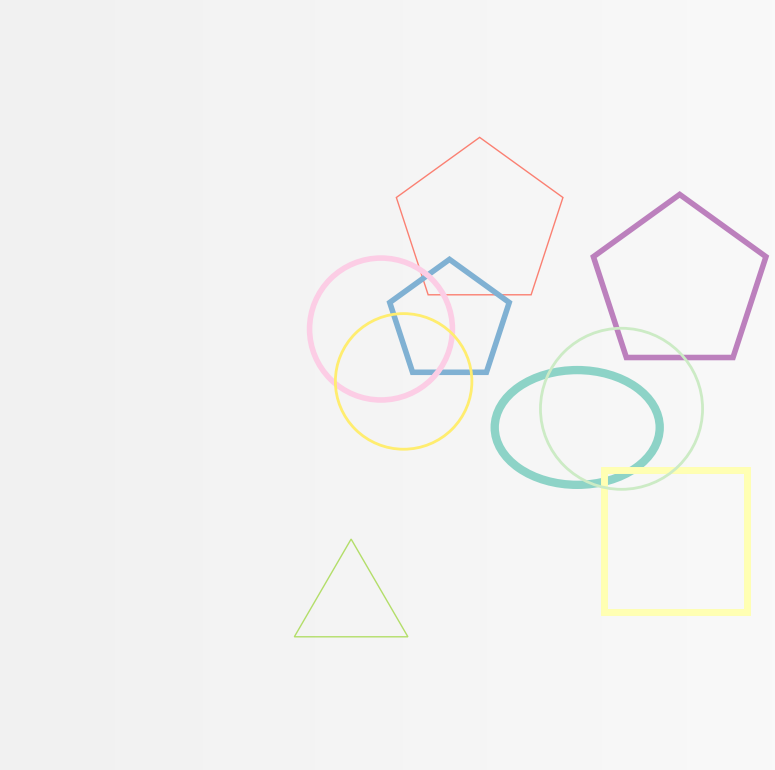[{"shape": "oval", "thickness": 3, "radius": 0.53, "center": [0.745, 0.445]}, {"shape": "square", "thickness": 2.5, "radius": 0.46, "center": [0.872, 0.298]}, {"shape": "pentagon", "thickness": 0.5, "radius": 0.57, "center": [0.619, 0.709]}, {"shape": "pentagon", "thickness": 2, "radius": 0.41, "center": [0.58, 0.582]}, {"shape": "triangle", "thickness": 0.5, "radius": 0.42, "center": [0.453, 0.215]}, {"shape": "circle", "thickness": 2, "radius": 0.46, "center": [0.492, 0.573]}, {"shape": "pentagon", "thickness": 2, "radius": 0.59, "center": [0.877, 0.63]}, {"shape": "circle", "thickness": 1, "radius": 0.52, "center": [0.802, 0.469]}, {"shape": "circle", "thickness": 1, "radius": 0.44, "center": [0.521, 0.505]}]